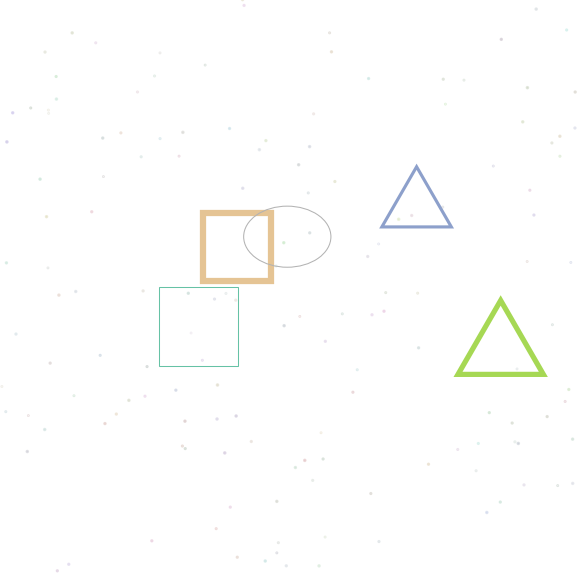[{"shape": "square", "thickness": 0.5, "radius": 0.34, "center": [0.343, 0.434]}, {"shape": "triangle", "thickness": 1.5, "radius": 0.35, "center": [0.721, 0.641]}, {"shape": "triangle", "thickness": 2.5, "radius": 0.43, "center": [0.867, 0.394]}, {"shape": "square", "thickness": 3, "radius": 0.29, "center": [0.41, 0.572]}, {"shape": "oval", "thickness": 0.5, "radius": 0.38, "center": [0.497, 0.589]}]